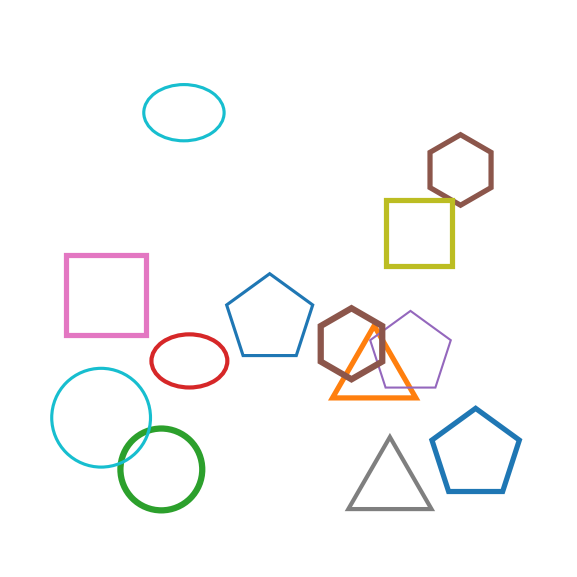[{"shape": "pentagon", "thickness": 2.5, "radius": 0.4, "center": [0.824, 0.212]}, {"shape": "pentagon", "thickness": 1.5, "radius": 0.39, "center": [0.467, 0.447]}, {"shape": "triangle", "thickness": 2.5, "radius": 0.42, "center": [0.648, 0.352]}, {"shape": "circle", "thickness": 3, "radius": 0.35, "center": [0.279, 0.186]}, {"shape": "oval", "thickness": 2, "radius": 0.33, "center": [0.328, 0.374]}, {"shape": "pentagon", "thickness": 1, "radius": 0.37, "center": [0.711, 0.387]}, {"shape": "hexagon", "thickness": 2.5, "radius": 0.31, "center": [0.797, 0.705]}, {"shape": "hexagon", "thickness": 3, "radius": 0.31, "center": [0.609, 0.404]}, {"shape": "square", "thickness": 2.5, "radius": 0.34, "center": [0.183, 0.488]}, {"shape": "triangle", "thickness": 2, "radius": 0.42, "center": [0.675, 0.159]}, {"shape": "square", "thickness": 2.5, "radius": 0.29, "center": [0.725, 0.596]}, {"shape": "oval", "thickness": 1.5, "radius": 0.35, "center": [0.319, 0.804]}, {"shape": "circle", "thickness": 1.5, "radius": 0.43, "center": [0.175, 0.276]}]